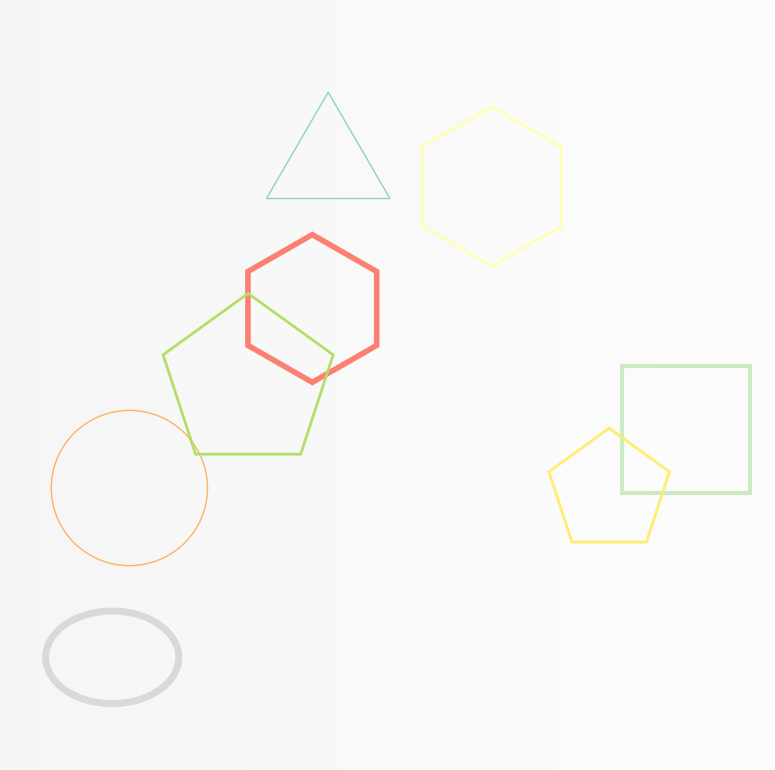[{"shape": "triangle", "thickness": 0.5, "radius": 0.46, "center": [0.423, 0.788]}, {"shape": "hexagon", "thickness": 1, "radius": 0.52, "center": [0.634, 0.758]}, {"shape": "hexagon", "thickness": 2, "radius": 0.48, "center": [0.403, 0.599]}, {"shape": "circle", "thickness": 0.5, "radius": 0.5, "center": [0.167, 0.366]}, {"shape": "pentagon", "thickness": 1, "radius": 0.58, "center": [0.32, 0.504]}, {"shape": "oval", "thickness": 2.5, "radius": 0.43, "center": [0.145, 0.146]}, {"shape": "square", "thickness": 1.5, "radius": 0.41, "center": [0.885, 0.442]}, {"shape": "pentagon", "thickness": 1, "radius": 0.41, "center": [0.786, 0.362]}]